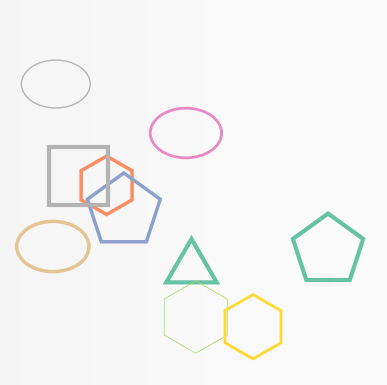[{"shape": "pentagon", "thickness": 3, "radius": 0.48, "center": [0.847, 0.35]}, {"shape": "triangle", "thickness": 3, "radius": 0.38, "center": [0.494, 0.304]}, {"shape": "hexagon", "thickness": 2.5, "radius": 0.38, "center": [0.275, 0.519]}, {"shape": "pentagon", "thickness": 2.5, "radius": 0.49, "center": [0.32, 0.452]}, {"shape": "oval", "thickness": 2, "radius": 0.46, "center": [0.48, 0.655]}, {"shape": "hexagon", "thickness": 0.5, "radius": 0.47, "center": [0.505, 0.176]}, {"shape": "hexagon", "thickness": 2, "radius": 0.42, "center": [0.653, 0.151]}, {"shape": "oval", "thickness": 2.5, "radius": 0.47, "center": [0.136, 0.36]}, {"shape": "oval", "thickness": 1, "radius": 0.44, "center": [0.144, 0.782]}, {"shape": "square", "thickness": 3, "radius": 0.38, "center": [0.201, 0.543]}]